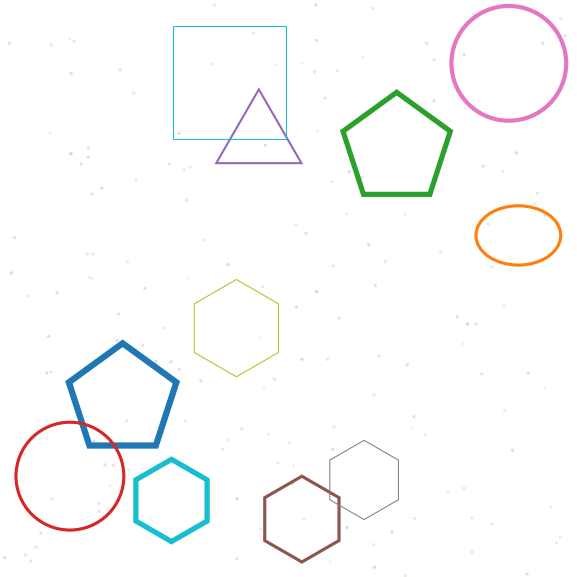[{"shape": "pentagon", "thickness": 3, "radius": 0.49, "center": [0.212, 0.307]}, {"shape": "oval", "thickness": 1.5, "radius": 0.37, "center": [0.898, 0.591]}, {"shape": "pentagon", "thickness": 2.5, "radius": 0.49, "center": [0.687, 0.742]}, {"shape": "circle", "thickness": 1.5, "radius": 0.47, "center": [0.121, 0.175]}, {"shape": "triangle", "thickness": 1, "radius": 0.43, "center": [0.448, 0.759]}, {"shape": "hexagon", "thickness": 1.5, "radius": 0.37, "center": [0.523, 0.1]}, {"shape": "circle", "thickness": 2, "radius": 0.5, "center": [0.881, 0.889]}, {"shape": "hexagon", "thickness": 0.5, "radius": 0.34, "center": [0.63, 0.168]}, {"shape": "hexagon", "thickness": 0.5, "radius": 0.42, "center": [0.409, 0.431]}, {"shape": "hexagon", "thickness": 2.5, "radius": 0.36, "center": [0.297, 0.133]}, {"shape": "square", "thickness": 0.5, "radius": 0.49, "center": [0.397, 0.856]}]